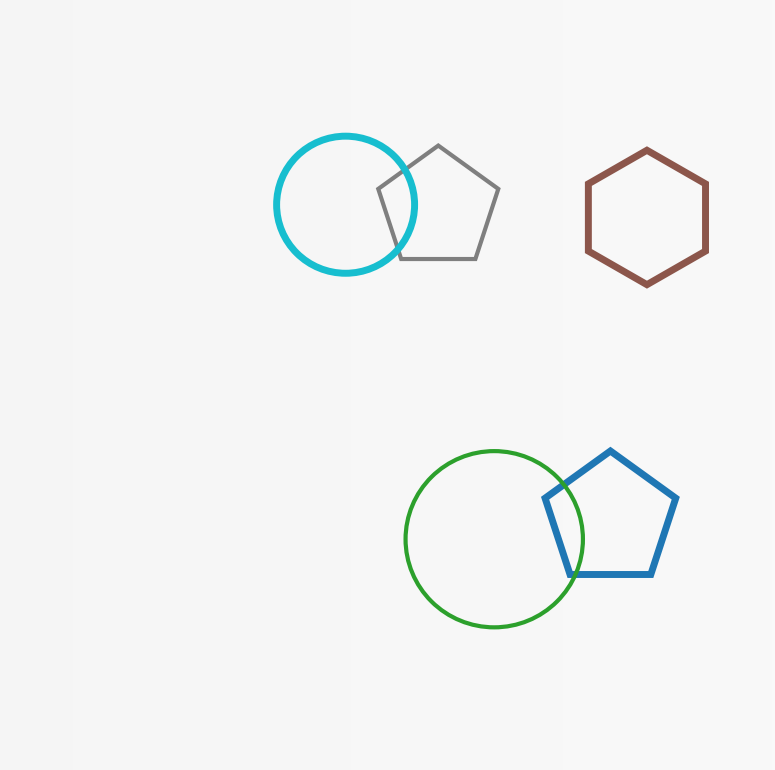[{"shape": "pentagon", "thickness": 2.5, "radius": 0.44, "center": [0.788, 0.326]}, {"shape": "circle", "thickness": 1.5, "radius": 0.57, "center": [0.638, 0.3]}, {"shape": "hexagon", "thickness": 2.5, "radius": 0.44, "center": [0.835, 0.718]}, {"shape": "pentagon", "thickness": 1.5, "radius": 0.41, "center": [0.566, 0.729]}, {"shape": "circle", "thickness": 2.5, "radius": 0.45, "center": [0.446, 0.734]}]